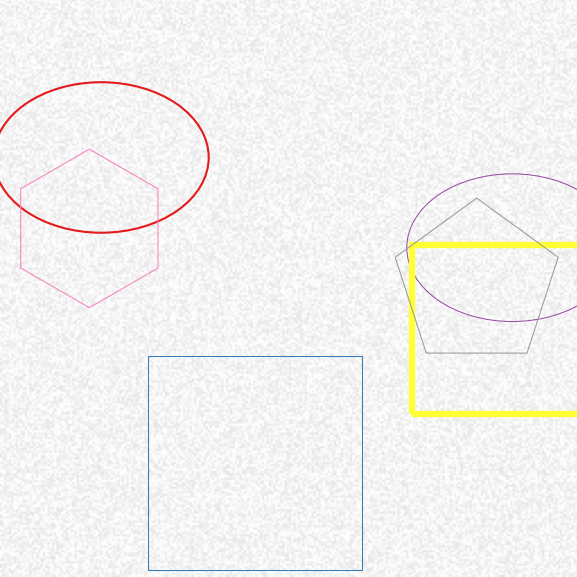[{"shape": "oval", "thickness": 1, "radius": 0.93, "center": [0.175, 0.726]}, {"shape": "square", "thickness": 0.5, "radius": 0.93, "center": [0.442, 0.198]}, {"shape": "oval", "thickness": 0.5, "radius": 0.91, "center": [0.887, 0.57]}, {"shape": "square", "thickness": 3, "radius": 0.73, "center": [0.86, 0.429]}, {"shape": "hexagon", "thickness": 0.5, "radius": 0.69, "center": [0.155, 0.604]}, {"shape": "pentagon", "thickness": 0.5, "radius": 0.74, "center": [0.825, 0.508]}]